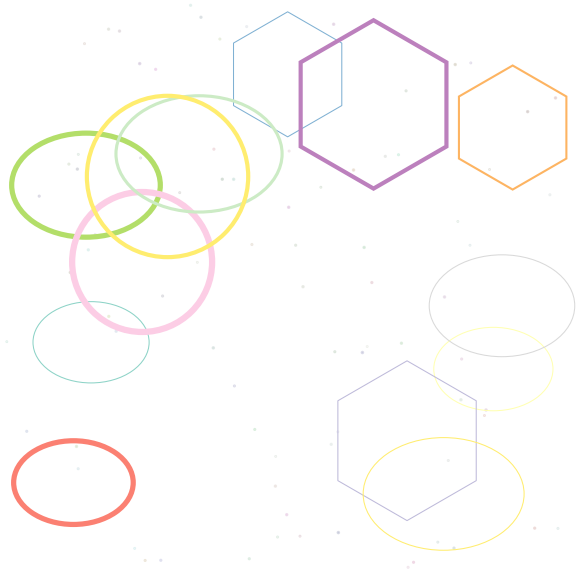[{"shape": "oval", "thickness": 0.5, "radius": 0.5, "center": [0.158, 0.406]}, {"shape": "oval", "thickness": 0.5, "radius": 0.52, "center": [0.854, 0.36]}, {"shape": "hexagon", "thickness": 0.5, "radius": 0.69, "center": [0.705, 0.236]}, {"shape": "oval", "thickness": 2.5, "radius": 0.52, "center": [0.127, 0.163]}, {"shape": "hexagon", "thickness": 0.5, "radius": 0.54, "center": [0.498, 0.87]}, {"shape": "hexagon", "thickness": 1, "radius": 0.54, "center": [0.888, 0.778]}, {"shape": "oval", "thickness": 2.5, "radius": 0.64, "center": [0.149, 0.679]}, {"shape": "circle", "thickness": 3, "radius": 0.61, "center": [0.246, 0.545]}, {"shape": "oval", "thickness": 0.5, "radius": 0.63, "center": [0.869, 0.47]}, {"shape": "hexagon", "thickness": 2, "radius": 0.73, "center": [0.647, 0.818]}, {"shape": "oval", "thickness": 1.5, "radius": 0.72, "center": [0.345, 0.733]}, {"shape": "circle", "thickness": 2, "radius": 0.7, "center": [0.29, 0.694]}, {"shape": "oval", "thickness": 0.5, "radius": 0.7, "center": [0.768, 0.144]}]